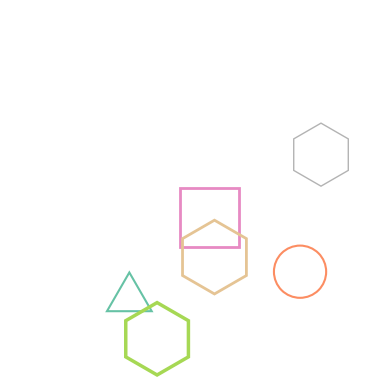[{"shape": "triangle", "thickness": 1.5, "radius": 0.34, "center": [0.336, 0.225]}, {"shape": "circle", "thickness": 1.5, "radius": 0.34, "center": [0.779, 0.294]}, {"shape": "square", "thickness": 2, "radius": 0.39, "center": [0.544, 0.435]}, {"shape": "hexagon", "thickness": 2.5, "radius": 0.47, "center": [0.408, 0.12]}, {"shape": "hexagon", "thickness": 2, "radius": 0.48, "center": [0.557, 0.332]}, {"shape": "hexagon", "thickness": 1, "radius": 0.41, "center": [0.834, 0.598]}]